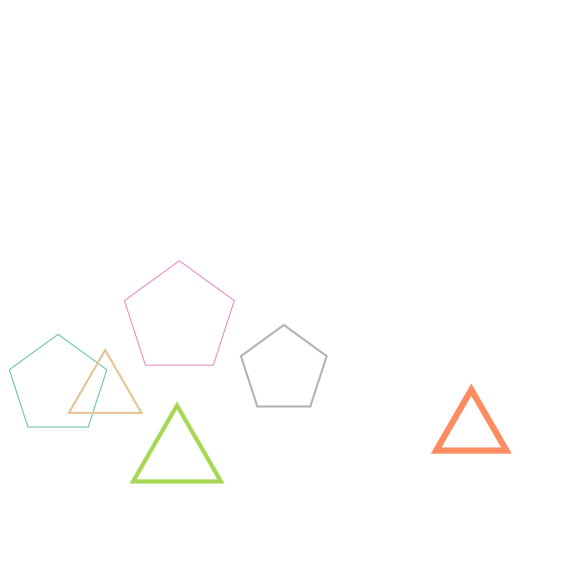[{"shape": "pentagon", "thickness": 0.5, "radius": 0.44, "center": [0.101, 0.331]}, {"shape": "triangle", "thickness": 3, "radius": 0.35, "center": [0.816, 0.254]}, {"shape": "pentagon", "thickness": 0.5, "radius": 0.5, "center": [0.311, 0.448]}, {"shape": "triangle", "thickness": 2, "radius": 0.44, "center": [0.306, 0.209]}, {"shape": "triangle", "thickness": 1, "radius": 0.36, "center": [0.182, 0.32]}, {"shape": "pentagon", "thickness": 1, "radius": 0.39, "center": [0.491, 0.358]}]